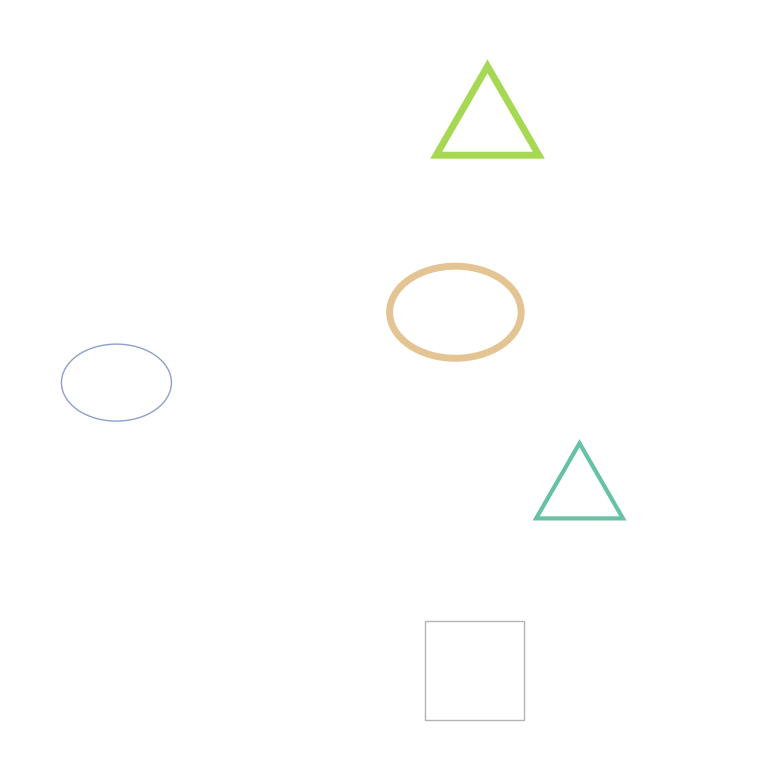[{"shape": "triangle", "thickness": 1.5, "radius": 0.33, "center": [0.753, 0.359]}, {"shape": "oval", "thickness": 0.5, "radius": 0.36, "center": [0.151, 0.503]}, {"shape": "triangle", "thickness": 2.5, "radius": 0.38, "center": [0.633, 0.837]}, {"shape": "oval", "thickness": 2.5, "radius": 0.43, "center": [0.591, 0.594]}, {"shape": "square", "thickness": 0.5, "radius": 0.32, "center": [0.616, 0.13]}]